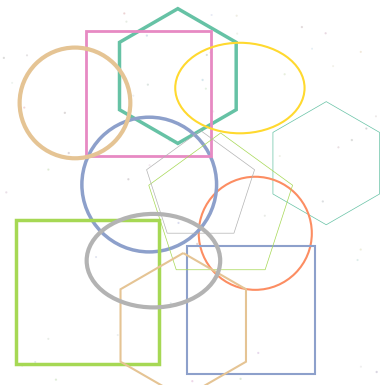[{"shape": "hexagon", "thickness": 2.5, "radius": 0.87, "center": [0.462, 0.803]}, {"shape": "hexagon", "thickness": 0.5, "radius": 0.8, "center": [0.847, 0.576]}, {"shape": "circle", "thickness": 1.5, "radius": 0.73, "center": [0.663, 0.394]}, {"shape": "circle", "thickness": 2.5, "radius": 0.87, "center": [0.388, 0.521]}, {"shape": "square", "thickness": 1.5, "radius": 0.83, "center": [0.653, 0.196]}, {"shape": "square", "thickness": 2, "radius": 0.81, "center": [0.385, 0.758]}, {"shape": "pentagon", "thickness": 0.5, "radius": 0.98, "center": [0.573, 0.458]}, {"shape": "square", "thickness": 2.5, "radius": 0.93, "center": [0.227, 0.241]}, {"shape": "oval", "thickness": 1.5, "radius": 0.84, "center": [0.623, 0.771]}, {"shape": "hexagon", "thickness": 1.5, "radius": 0.94, "center": [0.476, 0.155]}, {"shape": "circle", "thickness": 3, "radius": 0.72, "center": [0.195, 0.733]}, {"shape": "oval", "thickness": 3, "radius": 0.87, "center": [0.399, 0.323]}, {"shape": "pentagon", "thickness": 0.5, "radius": 0.74, "center": [0.521, 0.514]}]